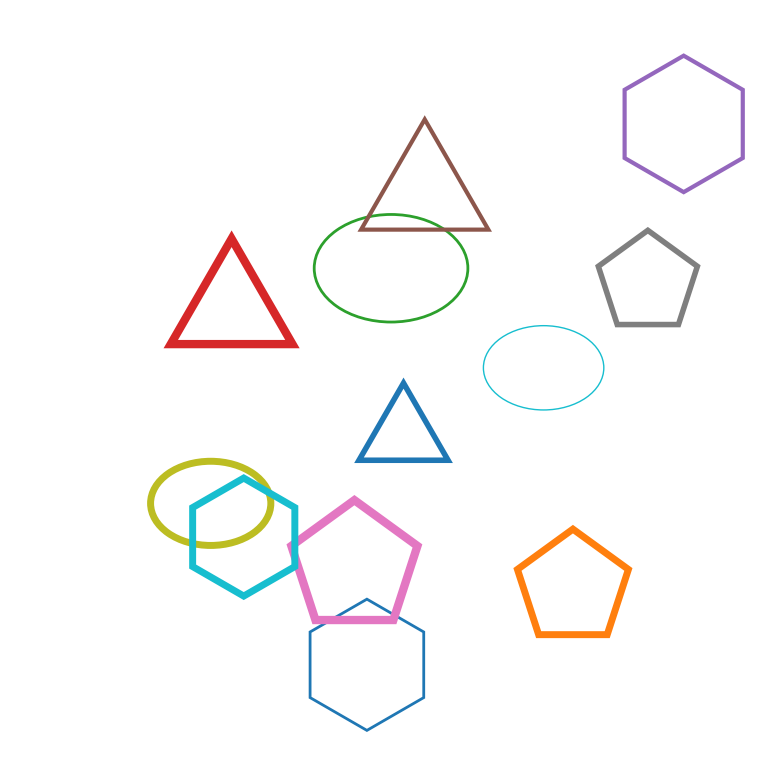[{"shape": "triangle", "thickness": 2, "radius": 0.33, "center": [0.524, 0.436]}, {"shape": "hexagon", "thickness": 1, "radius": 0.43, "center": [0.477, 0.137]}, {"shape": "pentagon", "thickness": 2.5, "radius": 0.38, "center": [0.744, 0.237]}, {"shape": "oval", "thickness": 1, "radius": 0.5, "center": [0.508, 0.652]}, {"shape": "triangle", "thickness": 3, "radius": 0.46, "center": [0.301, 0.599]}, {"shape": "hexagon", "thickness": 1.5, "radius": 0.44, "center": [0.888, 0.839]}, {"shape": "triangle", "thickness": 1.5, "radius": 0.48, "center": [0.552, 0.749]}, {"shape": "pentagon", "thickness": 3, "radius": 0.43, "center": [0.46, 0.264]}, {"shape": "pentagon", "thickness": 2, "radius": 0.34, "center": [0.841, 0.633]}, {"shape": "oval", "thickness": 2.5, "radius": 0.39, "center": [0.274, 0.346]}, {"shape": "oval", "thickness": 0.5, "radius": 0.39, "center": [0.706, 0.522]}, {"shape": "hexagon", "thickness": 2.5, "radius": 0.38, "center": [0.317, 0.303]}]